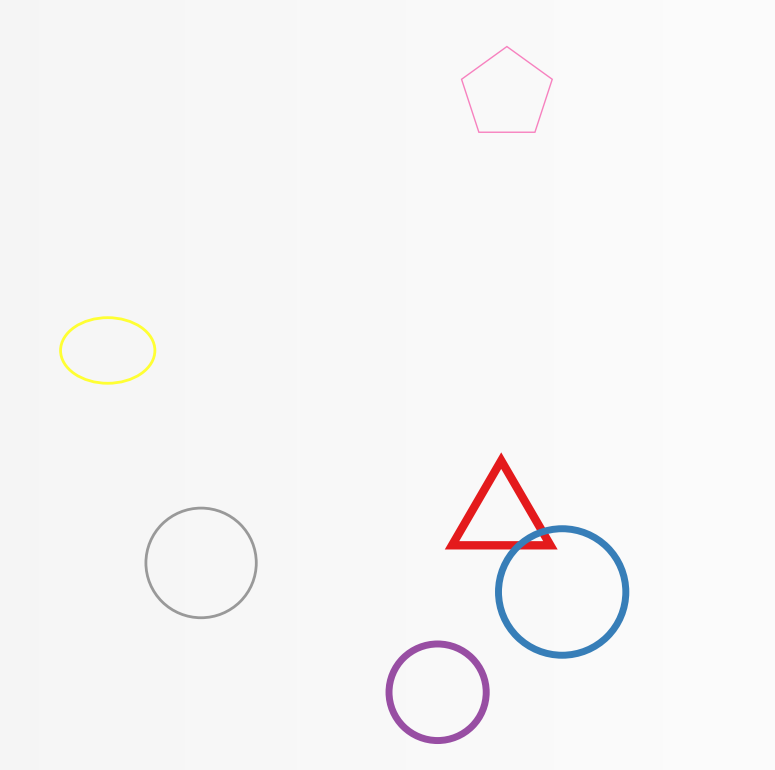[{"shape": "triangle", "thickness": 3, "radius": 0.37, "center": [0.647, 0.328]}, {"shape": "circle", "thickness": 2.5, "radius": 0.41, "center": [0.725, 0.231]}, {"shape": "circle", "thickness": 2.5, "radius": 0.31, "center": [0.565, 0.101]}, {"shape": "oval", "thickness": 1, "radius": 0.3, "center": [0.139, 0.545]}, {"shape": "pentagon", "thickness": 0.5, "radius": 0.31, "center": [0.654, 0.878]}, {"shape": "circle", "thickness": 1, "radius": 0.36, "center": [0.259, 0.269]}]